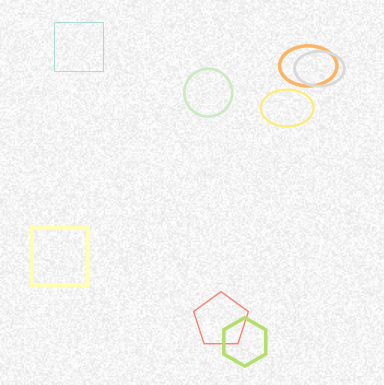[{"shape": "square", "thickness": 0.5, "radius": 0.32, "center": [0.204, 0.879]}, {"shape": "square", "thickness": 3, "radius": 0.37, "center": [0.155, 0.334]}, {"shape": "pentagon", "thickness": 1, "radius": 0.37, "center": [0.574, 0.168]}, {"shape": "oval", "thickness": 2.5, "radius": 0.37, "center": [0.801, 0.829]}, {"shape": "hexagon", "thickness": 2.5, "radius": 0.31, "center": [0.636, 0.112]}, {"shape": "oval", "thickness": 2, "radius": 0.32, "center": [0.83, 0.821]}, {"shape": "circle", "thickness": 2, "radius": 0.31, "center": [0.541, 0.759]}, {"shape": "oval", "thickness": 1.5, "radius": 0.34, "center": [0.746, 0.719]}]